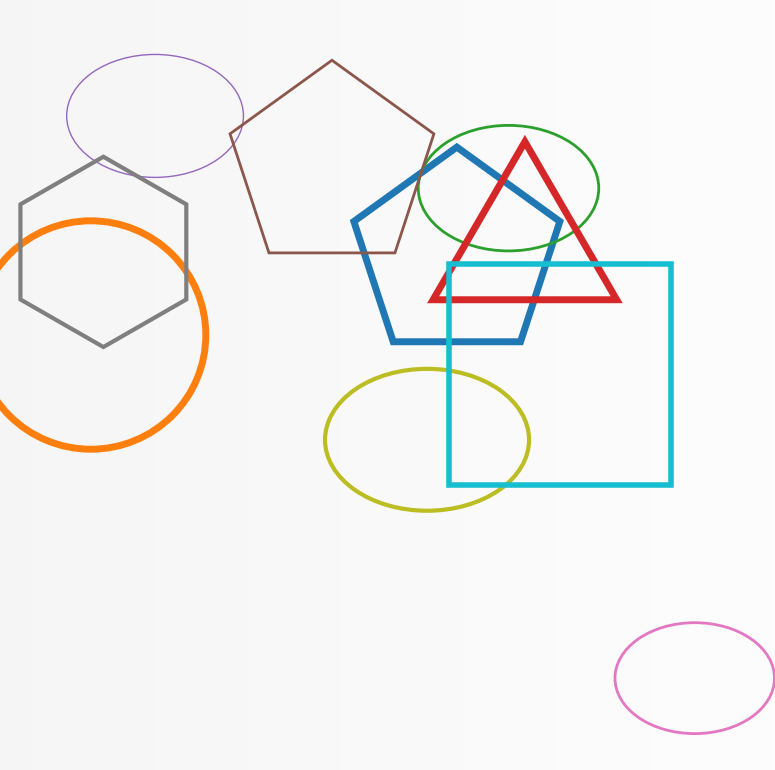[{"shape": "pentagon", "thickness": 2.5, "radius": 0.7, "center": [0.59, 0.669]}, {"shape": "circle", "thickness": 2.5, "radius": 0.74, "center": [0.117, 0.565]}, {"shape": "oval", "thickness": 1, "radius": 0.58, "center": [0.656, 0.756]}, {"shape": "triangle", "thickness": 2.5, "radius": 0.68, "center": [0.677, 0.679]}, {"shape": "oval", "thickness": 0.5, "radius": 0.57, "center": [0.2, 0.849]}, {"shape": "pentagon", "thickness": 1, "radius": 0.69, "center": [0.428, 0.783]}, {"shape": "oval", "thickness": 1, "radius": 0.51, "center": [0.896, 0.119]}, {"shape": "hexagon", "thickness": 1.5, "radius": 0.62, "center": [0.133, 0.673]}, {"shape": "oval", "thickness": 1.5, "radius": 0.66, "center": [0.551, 0.429]}, {"shape": "square", "thickness": 2, "radius": 0.72, "center": [0.723, 0.514]}]